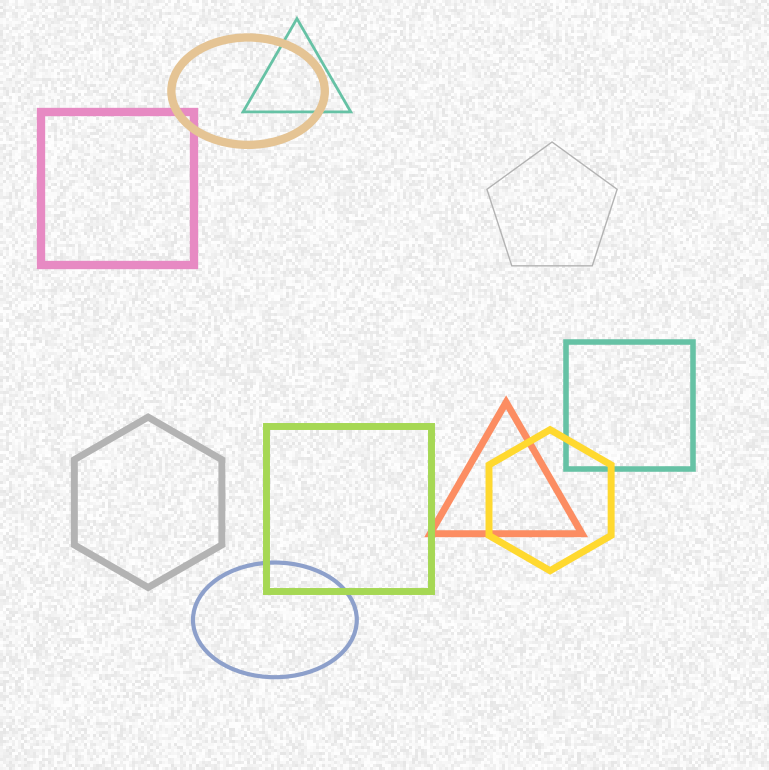[{"shape": "square", "thickness": 2, "radius": 0.41, "center": [0.818, 0.473]}, {"shape": "triangle", "thickness": 1, "radius": 0.4, "center": [0.386, 0.895]}, {"shape": "triangle", "thickness": 2.5, "radius": 0.57, "center": [0.657, 0.364]}, {"shape": "oval", "thickness": 1.5, "radius": 0.53, "center": [0.357, 0.195]}, {"shape": "square", "thickness": 3, "radius": 0.5, "center": [0.152, 0.755]}, {"shape": "square", "thickness": 2.5, "radius": 0.54, "center": [0.453, 0.34]}, {"shape": "hexagon", "thickness": 2.5, "radius": 0.46, "center": [0.714, 0.35]}, {"shape": "oval", "thickness": 3, "radius": 0.5, "center": [0.322, 0.882]}, {"shape": "hexagon", "thickness": 2.5, "radius": 0.55, "center": [0.192, 0.348]}, {"shape": "pentagon", "thickness": 0.5, "radius": 0.44, "center": [0.717, 0.727]}]